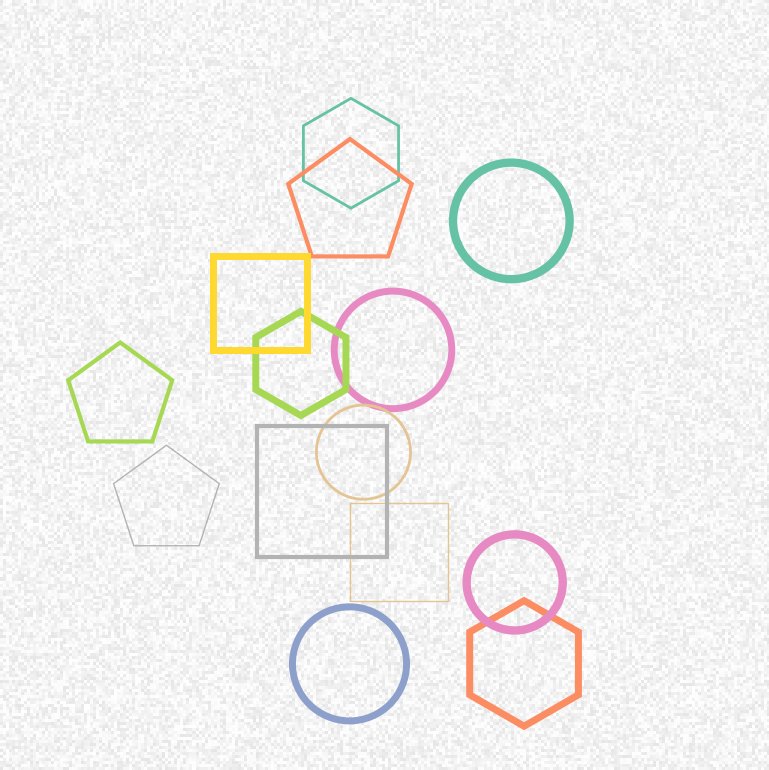[{"shape": "hexagon", "thickness": 1, "radius": 0.36, "center": [0.456, 0.801]}, {"shape": "circle", "thickness": 3, "radius": 0.38, "center": [0.664, 0.713]}, {"shape": "pentagon", "thickness": 1.5, "radius": 0.42, "center": [0.455, 0.735]}, {"shape": "hexagon", "thickness": 2.5, "radius": 0.41, "center": [0.681, 0.138]}, {"shape": "circle", "thickness": 2.5, "radius": 0.37, "center": [0.454, 0.138]}, {"shape": "circle", "thickness": 2.5, "radius": 0.38, "center": [0.51, 0.546]}, {"shape": "circle", "thickness": 3, "radius": 0.31, "center": [0.668, 0.244]}, {"shape": "hexagon", "thickness": 2.5, "radius": 0.34, "center": [0.391, 0.528]}, {"shape": "pentagon", "thickness": 1.5, "radius": 0.36, "center": [0.156, 0.484]}, {"shape": "square", "thickness": 2.5, "radius": 0.31, "center": [0.338, 0.606]}, {"shape": "square", "thickness": 0.5, "radius": 0.32, "center": [0.519, 0.283]}, {"shape": "circle", "thickness": 1, "radius": 0.31, "center": [0.472, 0.413]}, {"shape": "square", "thickness": 1.5, "radius": 0.42, "center": [0.418, 0.362]}, {"shape": "pentagon", "thickness": 0.5, "radius": 0.36, "center": [0.216, 0.35]}]